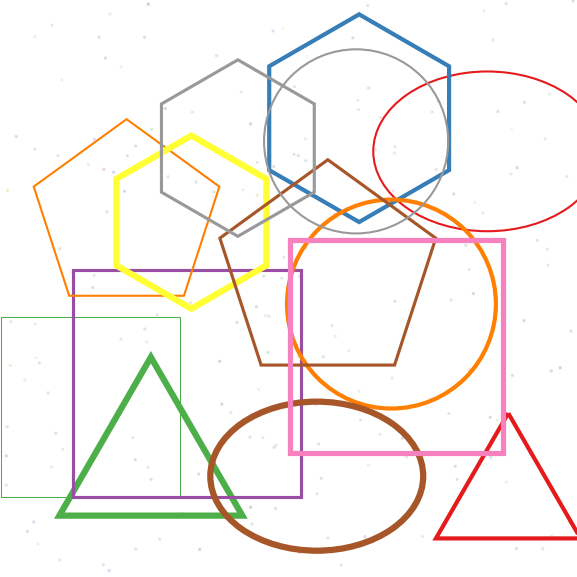[{"shape": "triangle", "thickness": 2, "radius": 0.72, "center": [0.88, 0.139]}, {"shape": "oval", "thickness": 1, "radius": 0.99, "center": [0.844, 0.737]}, {"shape": "hexagon", "thickness": 2, "radius": 0.9, "center": [0.622, 0.794]}, {"shape": "triangle", "thickness": 3, "radius": 0.91, "center": [0.261, 0.198]}, {"shape": "square", "thickness": 0.5, "radius": 0.78, "center": [0.157, 0.294]}, {"shape": "square", "thickness": 1.5, "radius": 0.98, "center": [0.324, 0.335]}, {"shape": "pentagon", "thickness": 1, "radius": 0.85, "center": [0.219, 0.624]}, {"shape": "circle", "thickness": 2, "radius": 0.9, "center": [0.678, 0.473]}, {"shape": "hexagon", "thickness": 3, "radius": 0.75, "center": [0.331, 0.614]}, {"shape": "oval", "thickness": 3, "radius": 0.92, "center": [0.549, 0.175]}, {"shape": "pentagon", "thickness": 1.5, "radius": 0.98, "center": [0.568, 0.526]}, {"shape": "square", "thickness": 2.5, "radius": 0.92, "center": [0.687, 0.399]}, {"shape": "circle", "thickness": 1, "radius": 0.8, "center": [0.617, 0.754]}, {"shape": "hexagon", "thickness": 1.5, "radius": 0.76, "center": [0.412, 0.743]}]